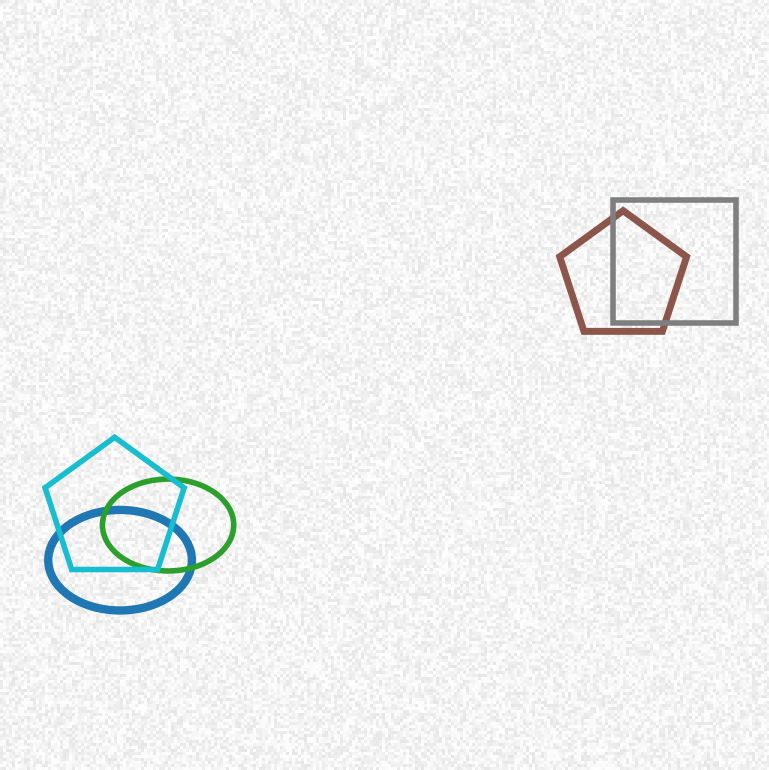[{"shape": "oval", "thickness": 3, "radius": 0.47, "center": [0.156, 0.272]}, {"shape": "oval", "thickness": 2, "radius": 0.43, "center": [0.218, 0.318]}, {"shape": "pentagon", "thickness": 2.5, "radius": 0.43, "center": [0.809, 0.64]}, {"shape": "square", "thickness": 2, "radius": 0.4, "center": [0.876, 0.66]}, {"shape": "pentagon", "thickness": 2, "radius": 0.47, "center": [0.149, 0.337]}]